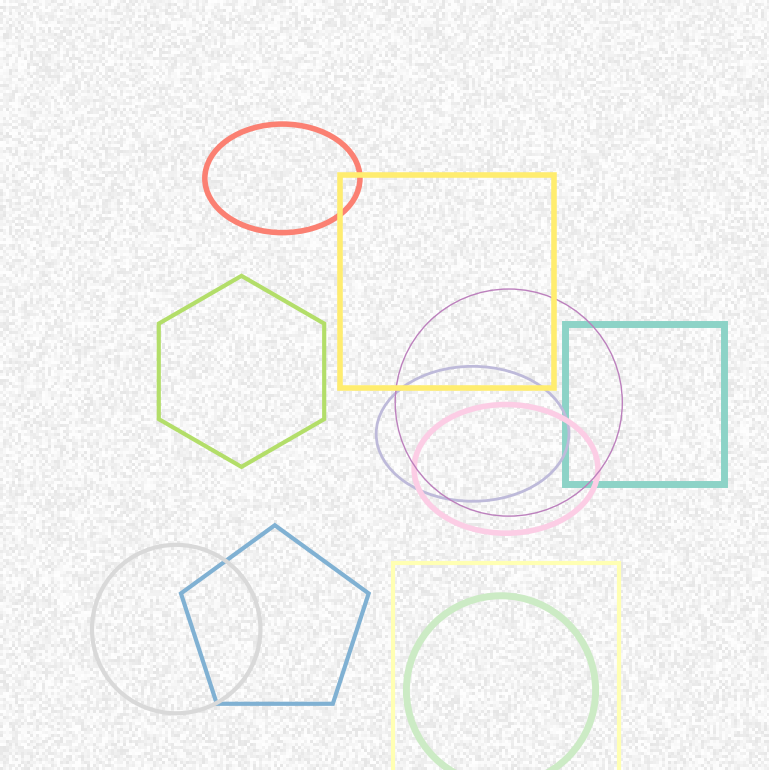[{"shape": "square", "thickness": 2.5, "radius": 0.52, "center": [0.837, 0.475]}, {"shape": "square", "thickness": 1.5, "radius": 0.73, "center": [0.657, 0.123]}, {"shape": "oval", "thickness": 1, "radius": 0.63, "center": [0.614, 0.437]}, {"shape": "oval", "thickness": 2, "radius": 0.5, "center": [0.367, 0.768]}, {"shape": "pentagon", "thickness": 1.5, "radius": 0.64, "center": [0.357, 0.19]}, {"shape": "hexagon", "thickness": 1.5, "radius": 0.62, "center": [0.314, 0.518]}, {"shape": "oval", "thickness": 2, "radius": 0.6, "center": [0.657, 0.391]}, {"shape": "circle", "thickness": 1.5, "radius": 0.55, "center": [0.229, 0.183]}, {"shape": "circle", "thickness": 0.5, "radius": 0.74, "center": [0.661, 0.477]}, {"shape": "circle", "thickness": 2.5, "radius": 0.61, "center": [0.651, 0.103]}, {"shape": "square", "thickness": 2, "radius": 0.69, "center": [0.581, 0.635]}]